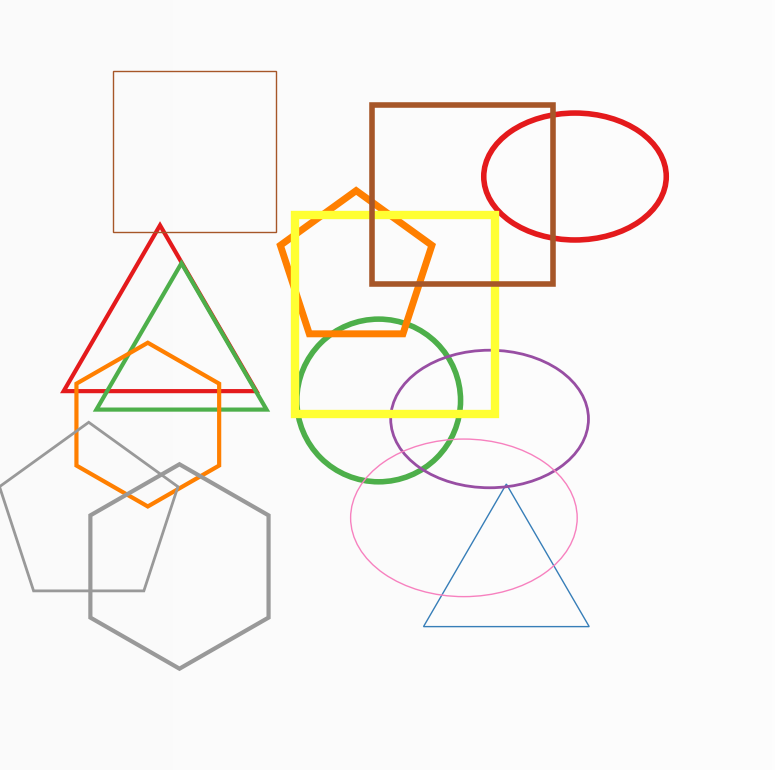[{"shape": "oval", "thickness": 2, "radius": 0.59, "center": [0.742, 0.771]}, {"shape": "triangle", "thickness": 1.5, "radius": 0.72, "center": [0.206, 0.564]}, {"shape": "triangle", "thickness": 0.5, "radius": 0.62, "center": [0.653, 0.248]}, {"shape": "triangle", "thickness": 1.5, "radius": 0.63, "center": [0.234, 0.531]}, {"shape": "circle", "thickness": 2, "radius": 0.53, "center": [0.489, 0.48]}, {"shape": "oval", "thickness": 1, "radius": 0.64, "center": [0.632, 0.456]}, {"shape": "hexagon", "thickness": 1.5, "radius": 0.53, "center": [0.191, 0.449]}, {"shape": "pentagon", "thickness": 2.5, "radius": 0.51, "center": [0.46, 0.65]}, {"shape": "square", "thickness": 3, "radius": 0.64, "center": [0.509, 0.591]}, {"shape": "square", "thickness": 0.5, "radius": 0.52, "center": [0.251, 0.804]}, {"shape": "square", "thickness": 2, "radius": 0.58, "center": [0.597, 0.747]}, {"shape": "oval", "thickness": 0.5, "radius": 0.73, "center": [0.599, 0.327]}, {"shape": "hexagon", "thickness": 1.5, "radius": 0.66, "center": [0.232, 0.264]}, {"shape": "pentagon", "thickness": 1, "radius": 0.61, "center": [0.114, 0.331]}]